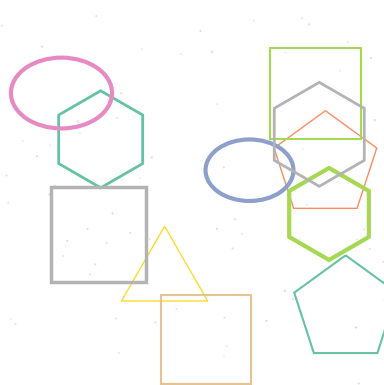[{"shape": "pentagon", "thickness": 1.5, "radius": 0.7, "center": [0.898, 0.196]}, {"shape": "hexagon", "thickness": 2, "radius": 0.63, "center": [0.262, 0.638]}, {"shape": "pentagon", "thickness": 1, "radius": 0.7, "center": [0.845, 0.572]}, {"shape": "oval", "thickness": 3, "radius": 0.57, "center": [0.648, 0.558]}, {"shape": "oval", "thickness": 3, "radius": 0.66, "center": [0.16, 0.758]}, {"shape": "square", "thickness": 1.5, "radius": 0.6, "center": [0.819, 0.757]}, {"shape": "hexagon", "thickness": 3, "radius": 0.6, "center": [0.855, 0.444]}, {"shape": "triangle", "thickness": 1, "radius": 0.65, "center": [0.428, 0.283]}, {"shape": "square", "thickness": 1.5, "radius": 0.58, "center": [0.535, 0.118]}, {"shape": "hexagon", "thickness": 2, "radius": 0.68, "center": [0.829, 0.651]}, {"shape": "square", "thickness": 2.5, "radius": 0.62, "center": [0.255, 0.391]}]